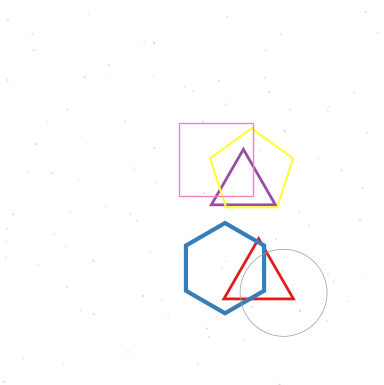[{"shape": "triangle", "thickness": 2, "radius": 0.52, "center": [0.672, 0.276]}, {"shape": "hexagon", "thickness": 3, "radius": 0.59, "center": [0.584, 0.304]}, {"shape": "triangle", "thickness": 2, "radius": 0.48, "center": [0.632, 0.516]}, {"shape": "pentagon", "thickness": 1.5, "radius": 0.57, "center": [0.654, 0.553]}, {"shape": "square", "thickness": 1, "radius": 0.48, "center": [0.562, 0.586]}, {"shape": "circle", "thickness": 0.5, "radius": 0.56, "center": [0.737, 0.239]}]